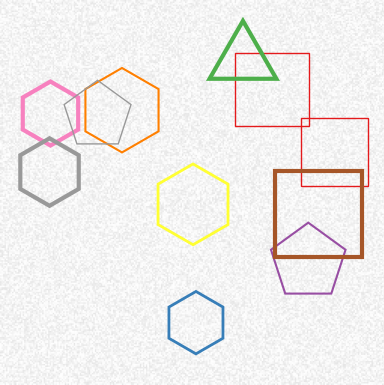[{"shape": "square", "thickness": 1, "radius": 0.48, "center": [0.706, 0.768]}, {"shape": "square", "thickness": 1, "radius": 0.44, "center": [0.868, 0.605]}, {"shape": "hexagon", "thickness": 2, "radius": 0.41, "center": [0.509, 0.162]}, {"shape": "triangle", "thickness": 3, "radius": 0.5, "center": [0.631, 0.846]}, {"shape": "pentagon", "thickness": 1.5, "radius": 0.51, "center": [0.801, 0.32]}, {"shape": "hexagon", "thickness": 1.5, "radius": 0.55, "center": [0.317, 0.714]}, {"shape": "hexagon", "thickness": 2, "radius": 0.52, "center": [0.501, 0.469]}, {"shape": "square", "thickness": 3, "radius": 0.56, "center": [0.827, 0.444]}, {"shape": "hexagon", "thickness": 3, "radius": 0.42, "center": [0.131, 0.705]}, {"shape": "pentagon", "thickness": 1, "radius": 0.46, "center": [0.253, 0.7]}, {"shape": "hexagon", "thickness": 3, "radius": 0.44, "center": [0.129, 0.553]}]